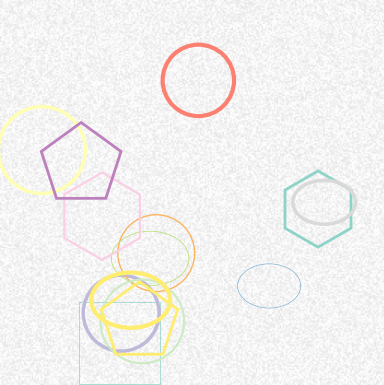[{"shape": "hexagon", "thickness": 2, "radius": 0.49, "center": [0.826, 0.457]}, {"shape": "square", "thickness": 0.5, "radius": 0.53, "center": [0.31, 0.109]}, {"shape": "circle", "thickness": 2.5, "radius": 0.56, "center": [0.109, 0.61]}, {"shape": "circle", "thickness": 2.5, "radius": 0.49, "center": [0.315, 0.187]}, {"shape": "circle", "thickness": 3, "radius": 0.46, "center": [0.515, 0.791]}, {"shape": "oval", "thickness": 0.5, "radius": 0.41, "center": [0.699, 0.257]}, {"shape": "circle", "thickness": 1, "radius": 0.5, "center": [0.406, 0.342]}, {"shape": "oval", "thickness": 0.5, "radius": 0.5, "center": [0.39, 0.329]}, {"shape": "hexagon", "thickness": 1.5, "radius": 0.57, "center": [0.265, 0.438]}, {"shape": "oval", "thickness": 2.5, "radius": 0.41, "center": [0.842, 0.475]}, {"shape": "pentagon", "thickness": 2, "radius": 0.54, "center": [0.211, 0.573]}, {"shape": "circle", "thickness": 1.5, "radius": 0.54, "center": [0.37, 0.165]}, {"shape": "pentagon", "thickness": 2, "radius": 0.52, "center": [0.362, 0.164]}, {"shape": "oval", "thickness": 3, "radius": 0.51, "center": [0.34, 0.22]}]